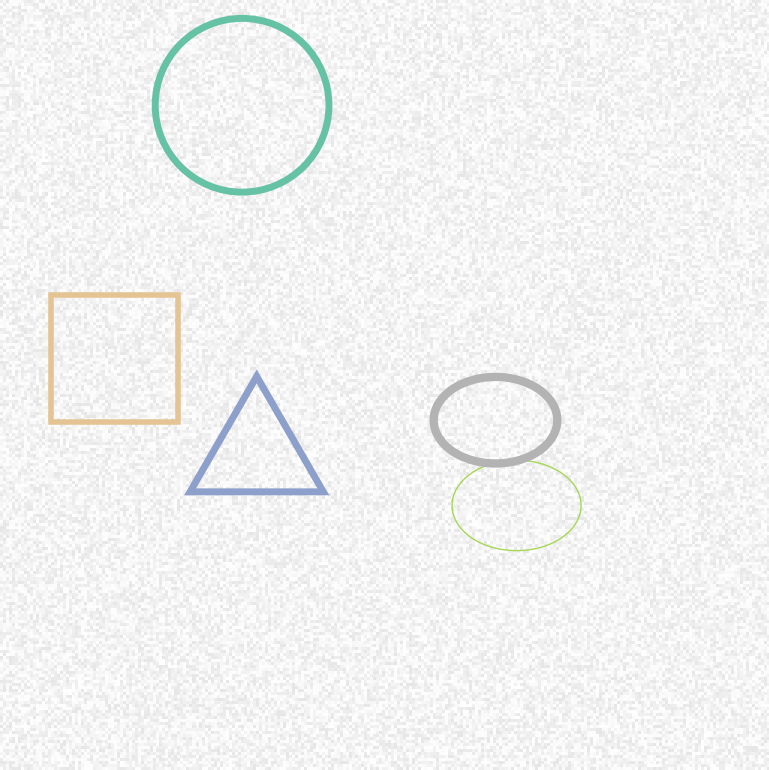[{"shape": "circle", "thickness": 2.5, "radius": 0.56, "center": [0.314, 0.863]}, {"shape": "triangle", "thickness": 2.5, "radius": 0.5, "center": [0.333, 0.411]}, {"shape": "oval", "thickness": 0.5, "radius": 0.42, "center": [0.671, 0.344]}, {"shape": "square", "thickness": 2, "radius": 0.41, "center": [0.149, 0.534]}, {"shape": "oval", "thickness": 3, "radius": 0.4, "center": [0.643, 0.454]}]